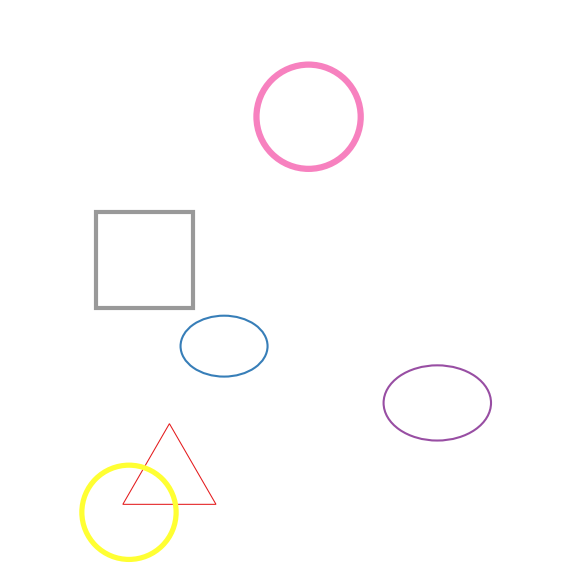[{"shape": "triangle", "thickness": 0.5, "radius": 0.47, "center": [0.293, 0.172]}, {"shape": "oval", "thickness": 1, "radius": 0.38, "center": [0.388, 0.4]}, {"shape": "oval", "thickness": 1, "radius": 0.47, "center": [0.757, 0.301]}, {"shape": "circle", "thickness": 2.5, "radius": 0.41, "center": [0.223, 0.112]}, {"shape": "circle", "thickness": 3, "radius": 0.45, "center": [0.534, 0.797]}, {"shape": "square", "thickness": 2, "radius": 0.42, "center": [0.251, 0.549]}]